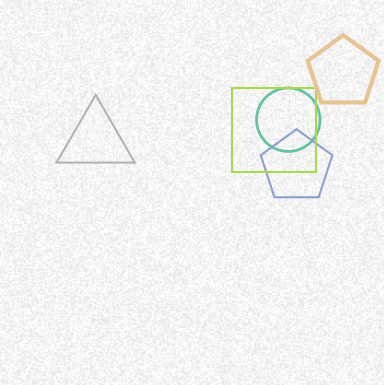[{"shape": "circle", "thickness": 2, "radius": 0.41, "center": [0.749, 0.689]}, {"shape": "pentagon", "thickness": 1.5, "radius": 0.49, "center": [0.77, 0.567]}, {"shape": "square", "thickness": 1.5, "radius": 0.54, "center": [0.711, 0.662]}, {"shape": "pentagon", "thickness": 3, "radius": 0.48, "center": [0.891, 0.812]}, {"shape": "triangle", "thickness": 1.5, "radius": 0.59, "center": [0.249, 0.636]}]